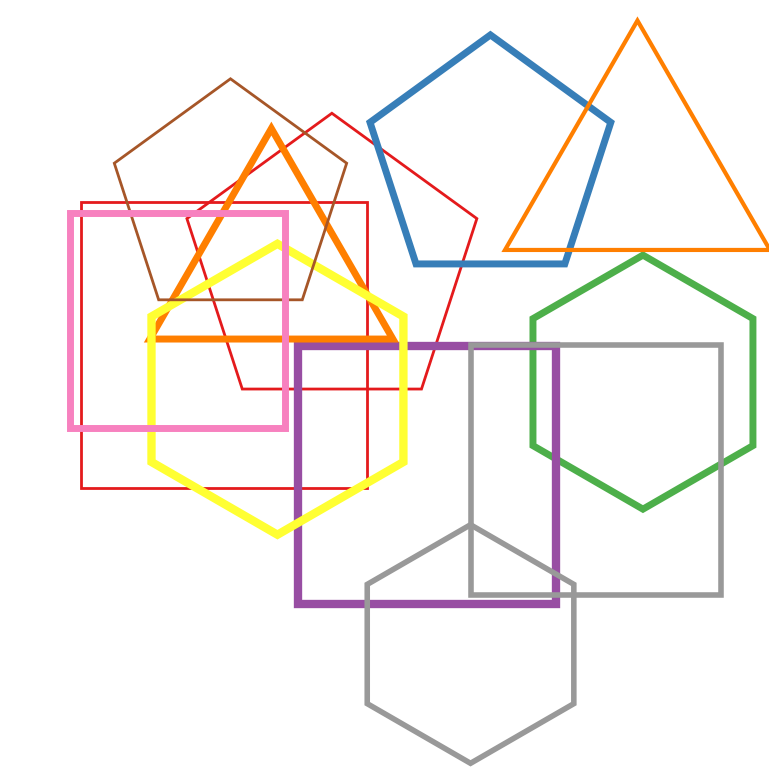[{"shape": "pentagon", "thickness": 1, "radius": 0.99, "center": [0.431, 0.655]}, {"shape": "square", "thickness": 1, "radius": 0.93, "center": [0.291, 0.552]}, {"shape": "pentagon", "thickness": 2.5, "radius": 0.82, "center": [0.637, 0.79]}, {"shape": "hexagon", "thickness": 2.5, "radius": 0.82, "center": [0.835, 0.504]}, {"shape": "square", "thickness": 3, "radius": 0.84, "center": [0.554, 0.383]}, {"shape": "triangle", "thickness": 1.5, "radius": 0.99, "center": [0.828, 0.775]}, {"shape": "triangle", "thickness": 2.5, "radius": 0.91, "center": [0.352, 0.651]}, {"shape": "hexagon", "thickness": 3, "radius": 0.94, "center": [0.36, 0.494]}, {"shape": "pentagon", "thickness": 1, "radius": 0.79, "center": [0.299, 0.739]}, {"shape": "square", "thickness": 2.5, "radius": 0.7, "center": [0.231, 0.584]}, {"shape": "square", "thickness": 2, "radius": 0.81, "center": [0.774, 0.389]}, {"shape": "hexagon", "thickness": 2, "radius": 0.77, "center": [0.611, 0.164]}]